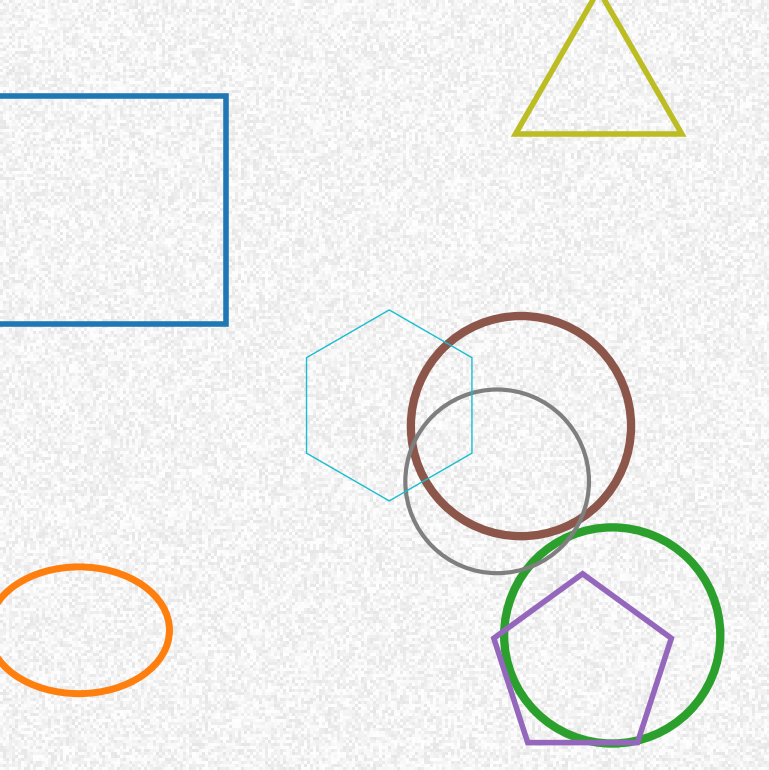[{"shape": "square", "thickness": 2, "radius": 0.74, "center": [0.146, 0.728]}, {"shape": "oval", "thickness": 2.5, "radius": 0.59, "center": [0.103, 0.181]}, {"shape": "circle", "thickness": 3, "radius": 0.7, "center": [0.795, 0.175]}, {"shape": "pentagon", "thickness": 2, "radius": 0.61, "center": [0.757, 0.134]}, {"shape": "circle", "thickness": 3, "radius": 0.71, "center": [0.677, 0.447]}, {"shape": "circle", "thickness": 1.5, "radius": 0.6, "center": [0.646, 0.375]}, {"shape": "triangle", "thickness": 2, "radius": 0.62, "center": [0.777, 0.888]}, {"shape": "hexagon", "thickness": 0.5, "radius": 0.62, "center": [0.506, 0.473]}]